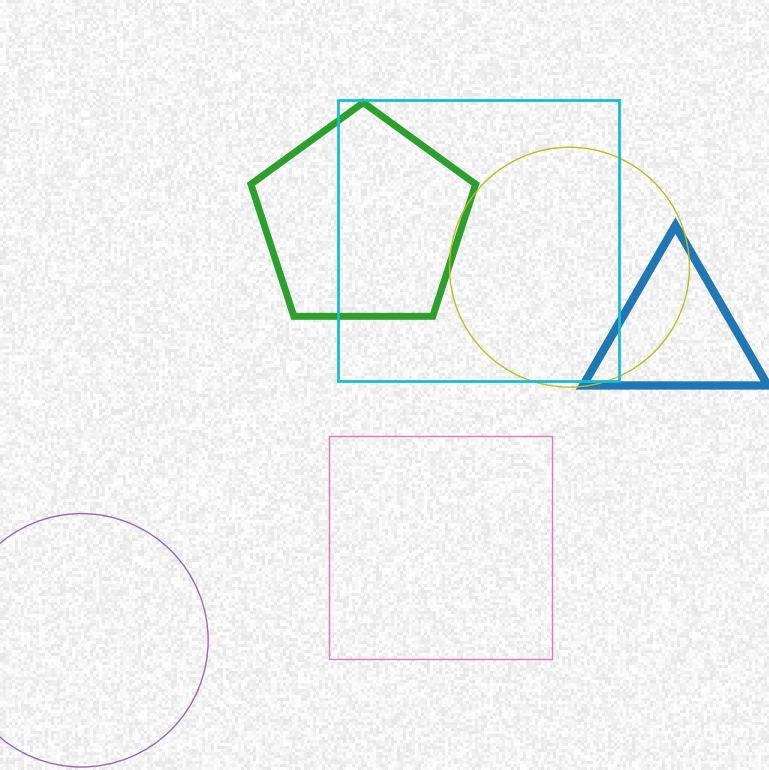[{"shape": "triangle", "thickness": 3, "radius": 0.69, "center": [0.877, 0.569]}, {"shape": "pentagon", "thickness": 2.5, "radius": 0.77, "center": [0.472, 0.713]}, {"shape": "circle", "thickness": 0.5, "radius": 0.82, "center": [0.106, 0.168]}, {"shape": "square", "thickness": 0.5, "radius": 0.72, "center": [0.572, 0.289]}, {"shape": "circle", "thickness": 0.5, "radius": 0.78, "center": [0.74, 0.653]}, {"shape": "square", "thickness": 1, "radius": 0.91, "center": [0.621, 0.688]}]